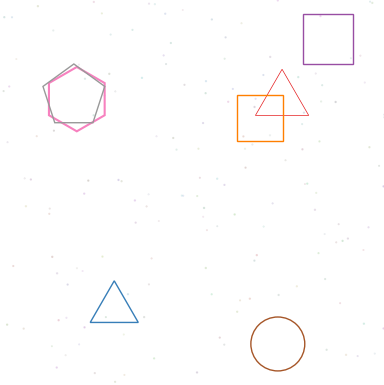[{"shape": "triangle", "thickness": 0.5, "radius": 0.4, "center": [0.733, 0.74]}, {"shape": "triangle", "thickness": 1, "radius": 0.36, "center": [0.297, 0.199]}, {"shape": "square", "thickness": 1, "radius": 0.32, "center": [0.852, 0.9]}, {"shape": "square", "thickness": 1, "radius": 0.3, "center": [0.677, 0.693]}, {"shape": "circle", "thickness": 1, "radius": 0.35, "center": [0.722, 0.107]}, {"shape": "hexagon", "thickness": 1.5, "radius": 0.42, "center": [0.199, 0.742]}, {"shape": "pentagon", "thickness": 1, "radius": 0.42, "center": [0.192, 0.749]}]